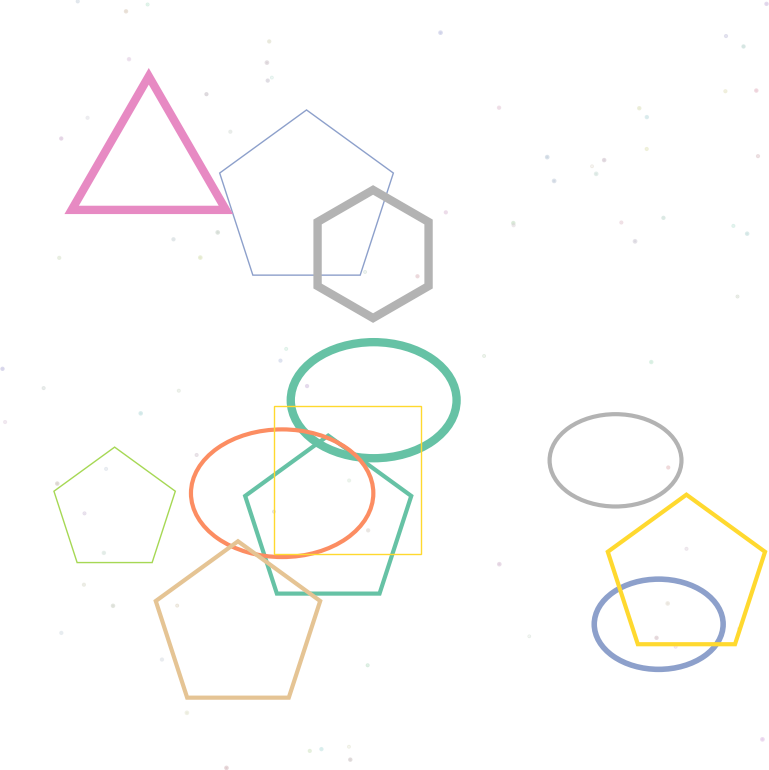[{"shape": "pentagon", "thickness": 1.5, "radius": 0.57, "center": [0.426, 0.321]}, {"shape": "oval", "thickness": 3, "radius": 0.54, "center": [0.485, 0.48]}, {"shape": "oval", "thickness": 1.5, "radius": 0.59, "center": [0.366, 0.359]}, {"shape": "oval", "thickness": 2, "radius": 0.42, "center": [0.855, 0.189]}, {"shape": "pentagon", "thickness": 0.5, "radius": 0.59, "center": [0.398, 0.739]}, {"shape": "triangle", "thickness": 3, "radius": 0.58, "center": [0.193, 0.785]}, {"shape": "pentagon", "thickness": 0.5, "radius": 0.41, "center": [0.149, 0.336]}, {"shape": "pentagon", "thickness": 1.5, "radius": 0.54, "center": [0.891, 0.25]}, {"shape": "square", "thickness": 0.5, "radius": 0.48, "center": [0.451, 0.376]}, {"shape": "pentagon", "thickness": 1.5, "radius": 0.56, "center": [0.309, 0.185]}, {"shape": "hexagon", "thickness": 3, "radius": 0.42, "center": [0.485, 0.67]}, {"shape": "oval", "thickness": 1.5, "radius": 0.43, "center": [0.799, 0.402]}]